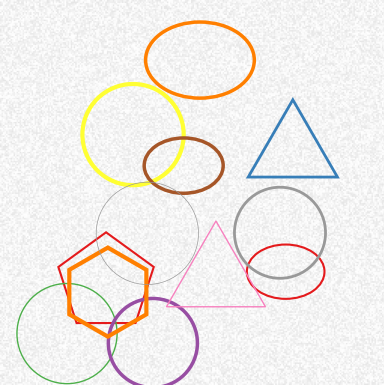[{"shape": "pentagon", "thickness": 1.5, "radius": 0.65, "center": [0.275, 0.266]}, {"shape": "oval", "thickness": 1.5, "radius": 0.5, "center": [0.742, 0.294]}, {"shape": "triangle", "thickness": 2, "radius": 0.67, "center": [0.761, 0.607]}, {"shape": "circle", "thickness": 1, "radius": 0.65, "center": [0.174, 0.134]}, {"shape": "circle", "thickness": 2.5, "radius": 0.58, "center": [0.397, 0.109]}, {"shape": "oval", "thickness": 2.5, "radius": 0.71, "center": [0.519, 0.844]}, {"shape": "hexagon", "thickness": 3, "radius": 0.58, "center": [0.28, 0.241]}, {"shape": "circle", "thickness": 3, "radius": 0.66, "center": [0.346, 0.65]}, {"shape": "oval", "thickness": 2.5, "radius": 0.51, "center": [0.477, 0.57]}, {"shape": "triangle", "thickness": 1, "radius": 0.74, "center": [0.561, 0.277]}, {"shape": "circle", "thickness": 0.5, "radius": 0.66, "center": [0.383, 0.394]}, {"shape": "circle", "thickness": 2, "radius": 0.59, "center": [0.727, 0.395]}]